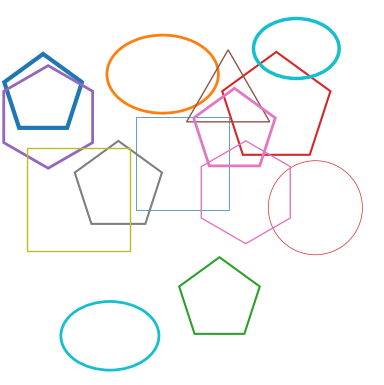[{"shape": "square", "thickness": 0.5, "radius": 0.6, "center": [0.475, 0.575]}, {"shape": "pentagon", "thickness": 3, "radius": 0.53, "center": [0.112, 0.754]}, {"shape": "oval", "thickness": 2, "radius": 0.72, "center": [0.423, 0.807]}, {"shape": "pentagon", "thickness": 1.5, "radius": 0.55, "center": [0.57, 0.222]}, {"shape": "circle", "thickness": 0.5, "radius": 0.61, "center": [0.819, 0.46]}, {"shape": "pentagon", "thickness": 1.5, "radius": 0.74, "center": [0.718, 0.717]}, {"shape": "hexagon", "thickness": 2, "radius": 0.67, "center": [0.125, 0.696]}, {"shape": "triangle", "thickness": 1, "radius": 0.62, "center": [0.593, 0.746]}, {"shape": "pentagon", "thickness": 2, "radius": 0.56, "center": [0.609, 0.659]}, {"shape": "hexagon", "thickness": 1, "radius": 0.67, "center": [0.638, 0.501]}, {"shape": "pentagon", "thickness": 1.5, "radius": 0.6, "center": [0.307, 0.515]}, {"shape": "square", "thickness": 1, "radius": 0.67, "center": [0.204, 0.483]}, {"shape": "oval", "thickness": 2.5, "radius": 0.56, "center": [0.77, 0.874]}, {"shape": "oval", "thickness": 2, "radius": 0.64, "center": [0.285, 0.128]}]